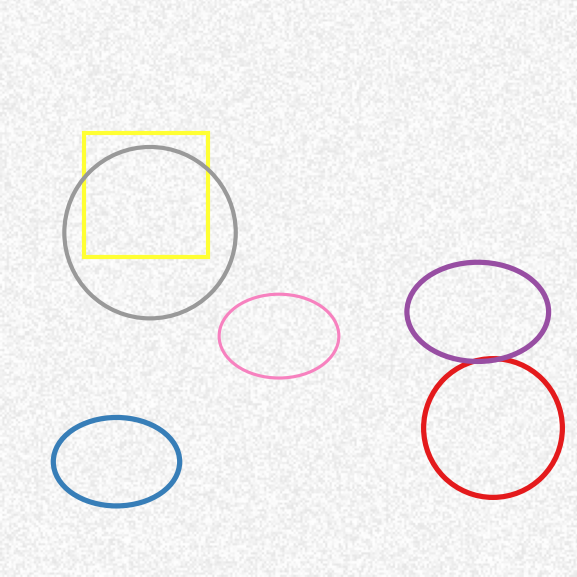[{"shape": "circle", "thickness": 2.5, "radius": 0.6, "center": [0.854, 0.258]}, {"shape": "oval", "thickness": 2.5, "radius": 0.55, "center": [0.202, 0.2]}, {"shape": "oval", "thickness": 2.5, "radius": 0.61, "center": [0.827, 0.459]}, {"shape": "square", "thickness": 2, "radius": 0.54, "center": [0.252, 0.662]}, {"shape": "oval", "thickness": 1.5, "radius": 0.52, "center": [0.483, 0.417]}, {"shape": "circle", "thickness": 2, "radius": 0.74, "center": [0.26, 0.596]}]